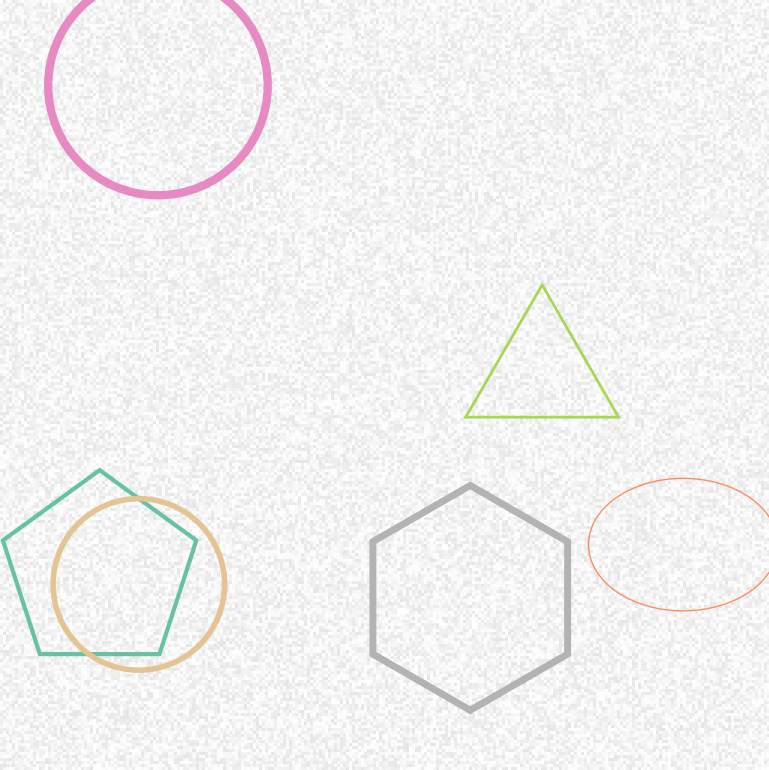[{"shape": "pentagon", "thickness": 1.5, "radius": 0.66, "center": [0.129, 0.257]}, {"shape": "oval", "thickness": 0.5, "radius": 0.61, "center": [0.887, 0.293]}, {"shape": "circle", "thickness": 3, "radius": 0.71, "center": [0.205, 0.889]}, {"shape": "triangle", "thickness": 1, "radius": 0.57, "center": [0.704, 0.516]}, {"shape": "circle", "thickness": 2, "radius": 0.56, "center": [0.18, 0.241]}, {"shape": "hexagon", "thickness": 2.5, "radius": 0.73, "center": [0.611, 0.224]}]